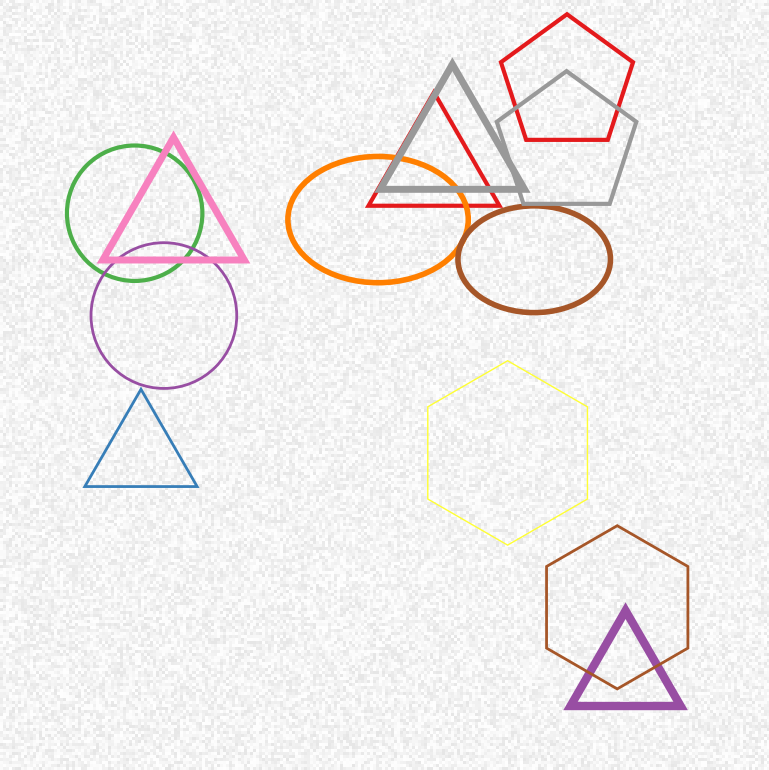[{"shape": "pentagon", "thickness": 1.5, "radius": 0.45, "center": [0.736, 0.891]}, {"shape": "triangle", "thickness": 1.5, "radius": 0.49, "center": [0.564, 0.782]}, {"shape": "triangle", "thickness": 1, "radius": 0.42, "center": [0.183, 0.41]}, {"shape": "circle", "thickness": 1.5, "radius": 0.44, "center": [0.175, 0.723]}, {"shape": "circle", "thickness": 1, "radius": 0.47, "center": [0.213, 0.59]}, {"shape": "triangle", "thickness": 3, "radius": 0.41, "center": [0.812, 0.124]}, {"shape": "oval", "thickness": 2, "radius": 0.59, "center": [0.491, 0.715]}, {"shape": "hexagon", "thickness": 0.5, "radius": 0.6, "center": [0.659, 0.412]}, {"shape": "hexagon", "thickness": 1, "radius": 0.53, "center": [0.802, 0.211]}, {"shape": "oval", "thickness": 2, "radius": 0.5, "center": [0.694, 0.663]}, {"shape": "triangle", "thickness": 2.5, "radius": 0.53, "center": [0.225, 0.715]}, {"shape": "triangle", "thickness": 2.5, "radius": 0.54, "center": [0.588, 0.808]}, {"shape": "pentagon", "thickness": 1.5, "radius": 0.48, "center": [0.736, 0.812]}]